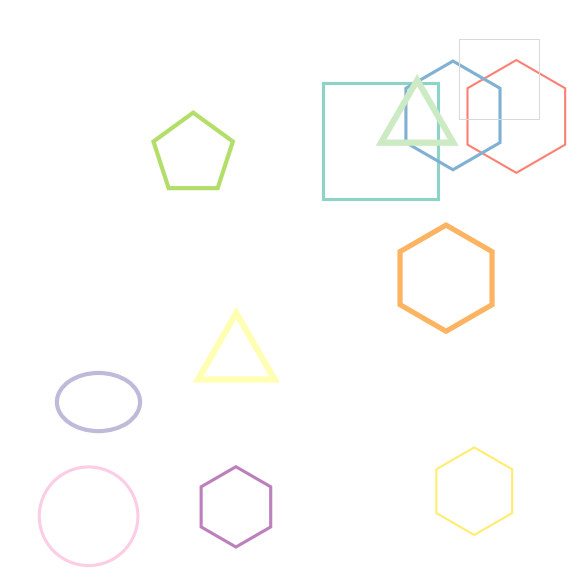[{"shape": "square", "thickness": 1.5, "radius": 0.5, "center": [0.658, 0.755]}, {"shape": "triangle", "thickness": 3, "radius": 0.38, "center": [0.409, 0.38]}, {"shape": "oval", "thickness": 2, "radius": 0.36, "center": [0.171, 0.303]}, {"shape": "hexagon", "thickness": 1, "radius": 0.49, "center": [0.894, 0.797]}, {"shape": "hexagon", "thickness": 1.5, "radius": 0.47, "center": [0.784, 0.799]}, {"shape": "hexagon", "thickness": 2.5, "radius": 0.46, "center": [0.772, 0.517]}, {"shape": "pentagon", "thickness": 2, "radius": 0.36, "center": [0.334, 0.732]}, {"shape": "circle", "thickness": 1.5, "radius": 0.43, "center": [0.153, 0.105]}, {"shape": "square", "thickness": 0.5, "radius": 0.35, "center": [0.865, 0.863]}, {"shape": "hexagon", "thickness": 1.5, "radius": 0.35, "center": [0.409, 0.121]}, {"shape": "triangle", "thickness": 3, "radius": 0.36, "center": [0.722, 0.788]}, {"shape": "hexagon", "thickness": 1, "radius": 0.38, "center": [0.821, 0.149]}]